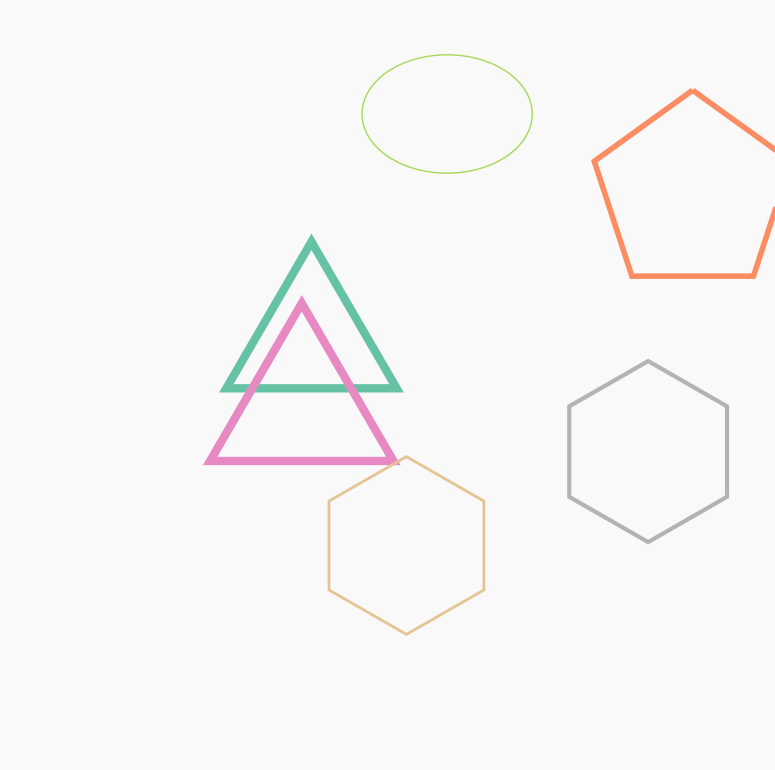[{"shape": "triangle", "thickness": 3, "radius": 0.63, "center": [0.402, 0.559]}, {"shape": "pentagon", "thickness": 2, "radius": 0.67, "center": [0.894, 0.749]}, {"shape": "triangle", "thickness": 3, "radius": 0.68, "center": [0.389, 0.47]}, {"shape": "oval", "thickness": 0.5, "radius": 0.55, "center": [0.577, 0.852]}, {"shape": "hexagon", "thickness": 1, "radius": 0.58, "center": [0.524, 0.292]}, {"shape": "hexagon", "thickness": 1.5, "radius": 0.59, "center": [0.836, 0.414]}]